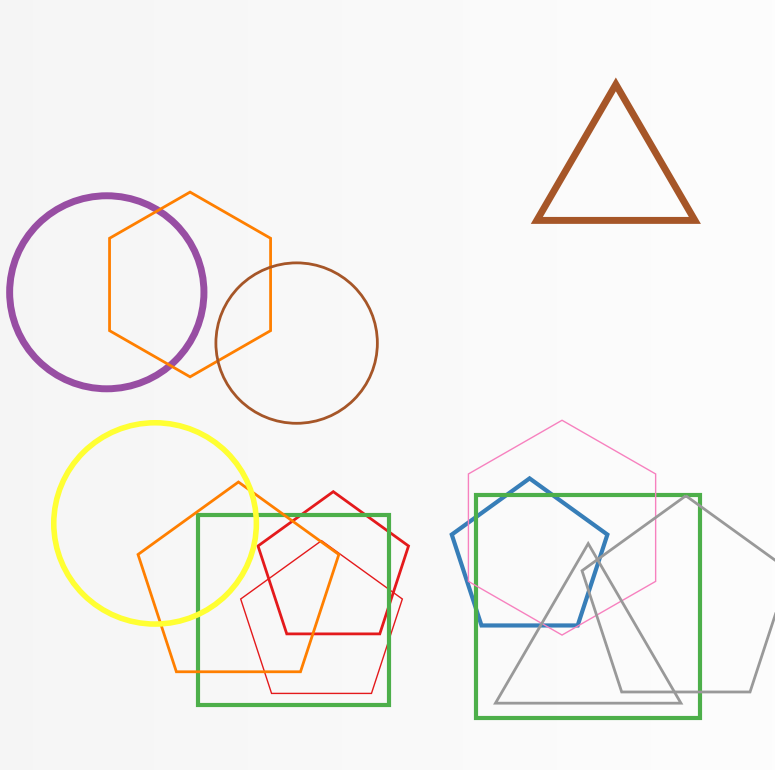[{"shape": "pentagon", "thickness": 0.5, "radius": 0.55, "center": [0.415, 0.188]}, {"shape": "pentagon", "thickness": 1, "radius": 0.51, "center": [0.43, 0.259]}, {"shape": "pentagon", "thickness": 1.5, "radius": 0.53, "center": [0.683, 0.273]}, {"shape": "square", "thickness": 1.5, "radius": 0.62, "center": [0.379, 0.207]}, {"shape": "square", "thickness": 1.5, "radius": 0.72, "center": [0.759, 0.212]}, {"shape": "circle", "thickness": 2.5, "radius": 0.63, "center": [0.138, 0.62]}, {"shape": "pentagon", "thickness": 1, "radius": 0.68, "center": [0.308, 0.238]}, {"shape": "hexagon", "thickness": 1, "radius": 0.6, "center": [0.245, 0.631]}, {"shape": "circle", "thickness": 2, "radius": 0.65, "center": [0.2, 0.32]}, {"shape": "circle", "thickness": 1, "radius": 0.52, "center": [0.383, 0.554]}, {"shape": "triangle", "thickness": 2.5, "radius": 0.59, "center": [0.795, 0.773]}, {"shape": "hexagon", "thickness": 0.5, "radius": 0.7, "center": [0.725, 0.315]}, {"shape": "pentagon", "thickness": 1, "radius": 0.7, "center": [0.885, 0.215]}, {"shape": "triangle", "thickness": 1, "radius": 0.69, "center": [0.759, 0.156]}]